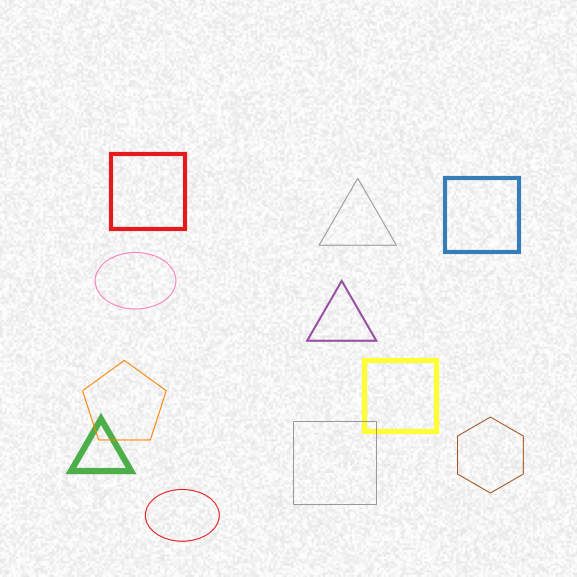[{"shape": "oval", "thickness": 0.5, "radius": 0.32, "center": [0.316, 0.107]}, {"shape": "square", "thickness": 2, "radius": 0.32, "center": [0.256, 0.668]}, {"shape": "square", "thickness": 2, "radius": 0.32, "center": [0.834, 0.626]}, {"shape": "triangle", "thickness": 3, "radius": 0.3, "center": [0.175, 0.214]}, {"shape": "triangle", "thickness": 1, "radius": 0.35, "center": [0.592, 0.444]}, {"shape": "pentagon", "thickness": 0.5, "radius": 0.38, "center": [0.215, 0.299]}, {"shape": "square", "thickness": 2.5, "radius": 0.31, "center": [0.693, 0.314]}, {"shape": "hexagon", "thickness": 0.5, "radius": 0.33, "center": [0.849, 0.211]}, {"shape": "oval", "thickness": 0.5, "radius": 0.35, "center": [0.235, 0.513]}, {"shape": "square", "thickness": 0.5, "radius": 0.36, "center": [0.579, 0.198]}, {"shape": "triangle", "thickness": 0.5, "radius": 0.39, "center": [0.619, 0.613]}]